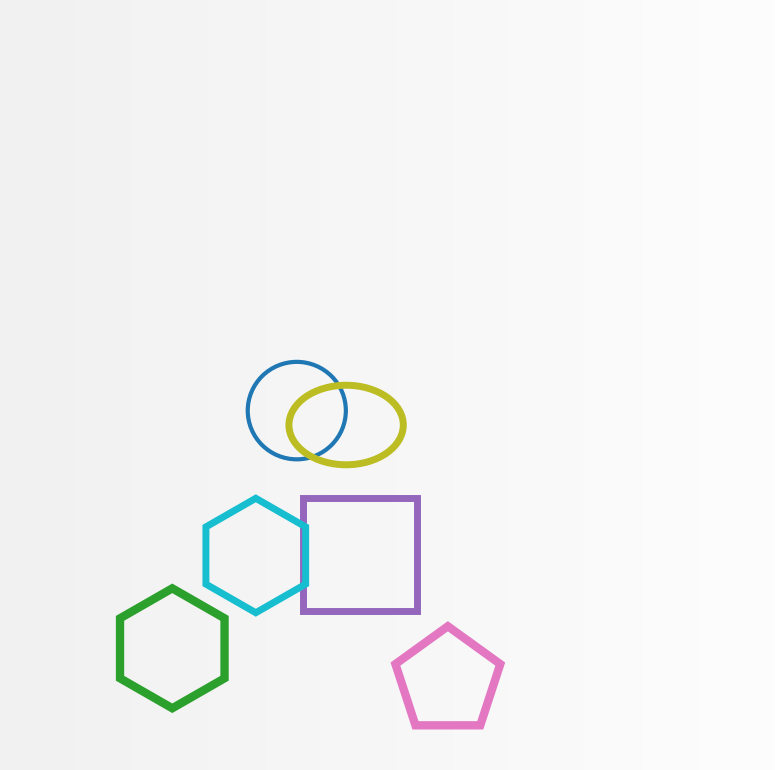[{"shape": "circle", "thickness": 1.5, "radius": 0.32, "center": [0.383, 0.467]}, {"shape": "hexagon", "thickness": 3, "radius": 0.39, "center": [0.222, 0.158]}, {"shape": "square", "thickness": 2.5, "radius": 0.37, "center": [0.465, 0.279]}, {"shape": "pentagon", "thickness": 3, "radius": 0.36, "center": [0.578, 0.116]}, {"shape": "oval", "thickness": 2.5, "radius": 0.37, "center": [0.447, 0.448]}, {"shape": "hexagon", "thickness": 2.5, "radius": 0.37, "center": [0.33, 0.279]}]